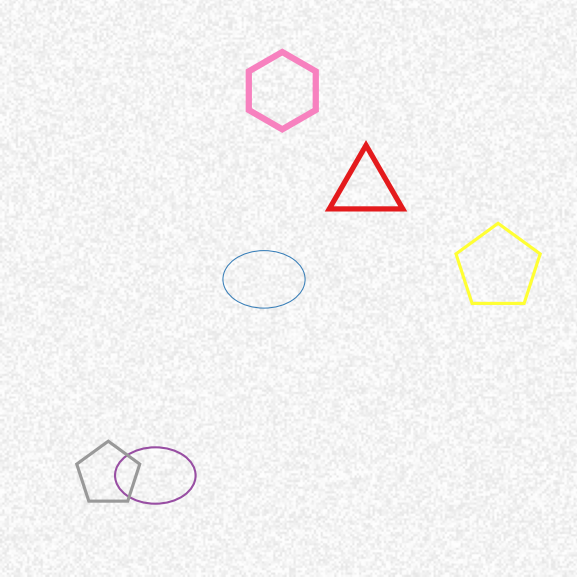[{"shape": "triangle", "thickness": 2.5, "radius": 0.37, "center": [0.634, 0.674]}, {"shape": "oval", "thickness": 0.5, "radius": 0.36, "center": [0.457, 0.515]}, {"shape": "oval", "thickness": 1, "radius": 0.35, "center": [0.269, 0.176]}, {"shape": "pentagon", "thickness": 1.5, "radius": 0.38, "center": [0.862, 0.536]}, {"shape": "hexagon", "thickness": 3, "radius": 0.33, "center": [0.489, 0.842]}, {"shape": "pentagon", "thickness": 1.5, "radius": 0.29, "center": [0.187, 0.178]}]